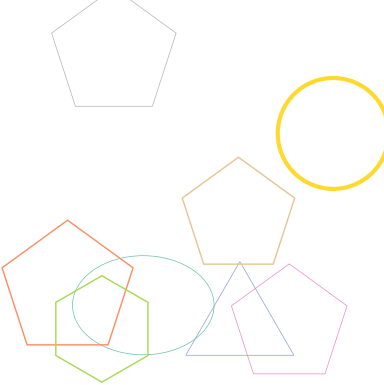[{"shape": "oval", "thickness": 0.5, "radius": 0.92, "center": [0.372, 0.207]}, {"shape": "pentagon", "thickness": 1, "radius": 0.89, "center": [0.176, 0.249]}, {"shape": "triangle", "thickness": 0.5, "radius": 0.81, "center": [0.623, 0.158]}, {"shape": "pentagon", "thickness": 0.5, "radius": 0.79, "center": [0.751, 0.157]}, {"shape": "hexagon", "thickness": 1, "radius": 0.69, "center": [0.265, 0.146]}, {"shape": "circle", "thickness": 3, "radius": 0.72, "center": [0.865, 0.653]}, {"shape": "pentagon", "thickness": 1, "radius": 0.77, "center": [0.619, 0.438]}, {"shape": "pentagon", "thickness": 0.5, "radius": 0.85, "center": [0.296, 0.861]}]